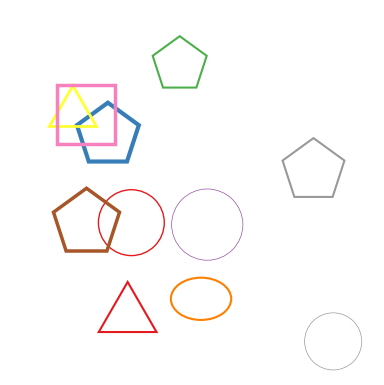[{"shape": "triangle", "thickness": 1.5, "radius": 0.43, "center": [0.332, 0.181]}, {"shape": "circle", "thickness": 1, "radius": 0.43, "center": [0.341, 0.422]}, {"shape": "pentagon", "thickness": 3, "radius": 0.42, "center": [0.28, 0.649]}, {"shape": "pentagon", "thickness": 1.5, "radius": 0.37, "center": [0.467, 0.832]}, {"shape": "circle", "thickness": 0.5, "radius": 0.46, "center": [0.538, 0.417]}, {"shape": "oval", "thickness": 1.5, "radius": 0.39, "center": [0.522, 0.224]}, {"shape": "triangle", "thickness": 2, "radius": 0.35, "center": [0.189, 0.707]}, {"shape": "pentagon", "thickness": 2.5, "radius": 0.45, "center": [0.225, 0.421]}, {"shape": "square", "thickness": 2.5, "radius": 0.38, "center": [0.223, 0.703]}, {"shape": "pentagon", "thickness": 1.5, "radius": 0.42, "center": [0.814, 0.557]}, {"shape": "circle", "thickness": 0.5, "radius": 0.37, "center": [0.865, 0.113]}]